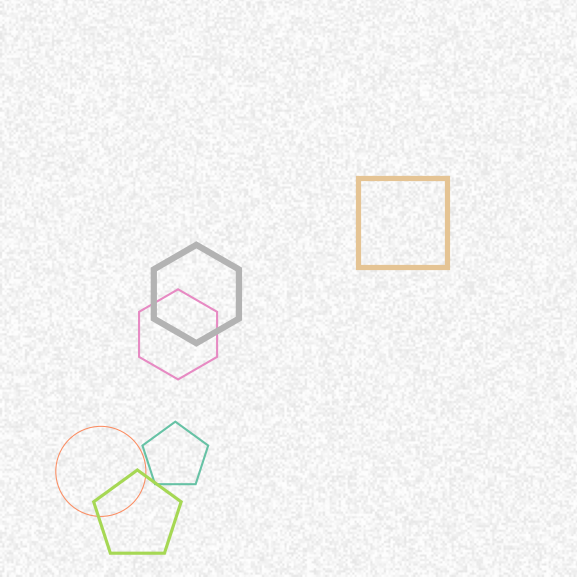[{"shape": "pentagon", "thickness": 1, "radius": 0.3, "center": [0.304, 0.209]}, {"shape": "circle", "thickness": 0.5, "radius": 0.39, "center": [0.175, 0.183]}, {"shape": "hexagon", "thickness": 1, "radius": 0.39, "center": [0.308, 0.42]}, {"shape": "pentagon", "thickness": 1.5, "radius": 0.4, "center": [0.238, 0.106]}, {"shape": "square", "thickness": 2.5, "radius": 0.39, "center": [0.697, 0.614]}, {"shape": "hexagon", "thickness": 3, "radius": 0.43, "center": [0.34, 0.49]}]